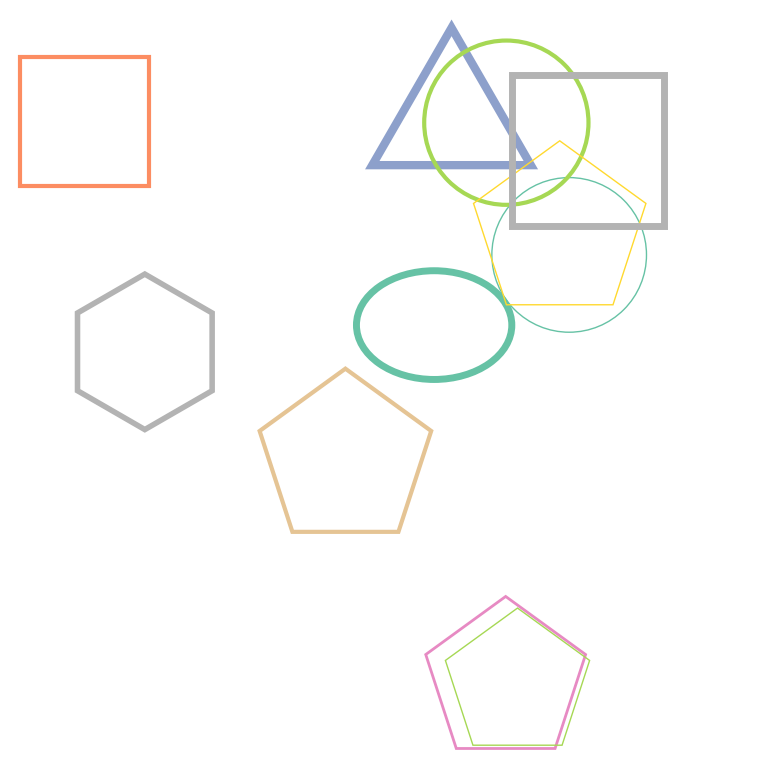[{"shape": "oval", "thickness": 2.5, "radius": 0.5, "center": [0.564, 0.578]}, {"shape": "circle", "thickness": 0.5, "radius": 0.5, "center": [0.739, 0.669]}, {"shape": "square", "thickness": 1.5, "radius": 0.42, "center": [0.11, 0.843]}, {"shape": "triangle", "thickness": 3, "radius": 0.59, "center": [0.586, 0.845]}, {"shape": "pentagon", "thickness": 1, "radius": 0.55, "center": [0.657, 0.116]}, {"shape": "circle", "thickness": 1.5, "radius": 0.53, "center": [0.658, 0.841]}, {"shape": "pentagon", "thickness": 0.5, "radius": 0.49, "center": [0.672, 0.112]}, {"shape": "pentagon", "thickness": 0.5, "radius": 0.59, "center": [0.727, 0.699]}, {"shape": "pentagon", "thickness": 1.5, "radius": 0.59, "center": [0.449, 0.404]}, {"shape": "square", "thickness": 2.5, "radius": 0.49, "center": [0.763, 0.804]}, {"shape": "hexagon", "thickness": 2, "radius": 0.5, "center": [0.188, 0.543]}]